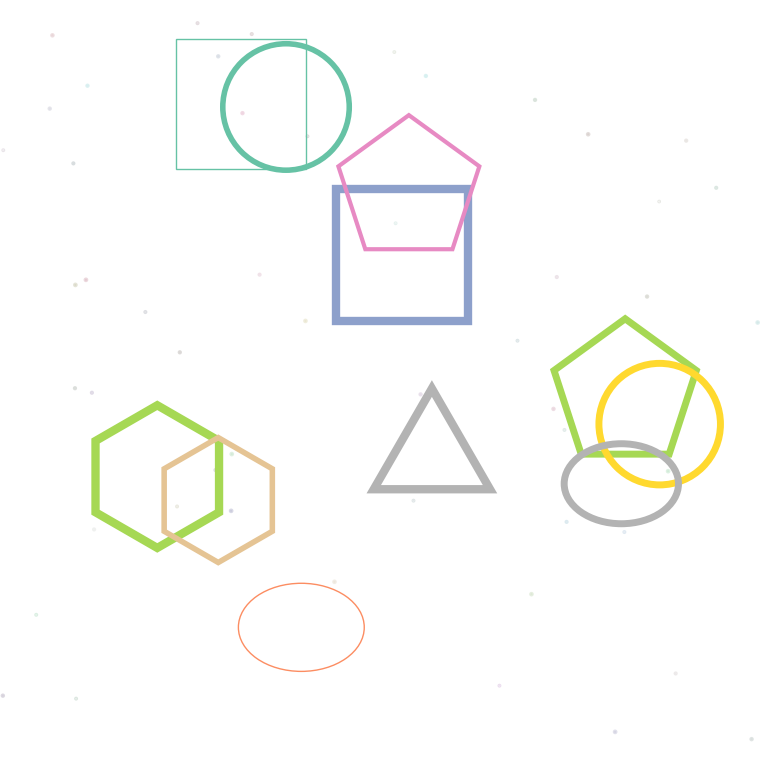[{"shape": "square", "thickness": 0.5, "radius": 0.42, "center": [0.313, 0.865]}, {"shape": "circle", "thickness": 2, "radius": 0.41, "center": [0.371, 0.861]}, {"shape": "oval", "thickness": 0.5, "radius": 0.41, "center": [0.391, 0.185]}, {"shape": "square", "thickness": 3, "radius": 0.43, "center": [0.522, 0.669]}, {"shape": "pentagon", "thickness": 1.5, "radius": 0.48, "center": [0.531, 0.754]}, {"shape": "hexagon", "thickness": 3, "radius": 0.46, "center": [0.204, 0.381]}, {"shape": "pentagon", "thickness": 2.5, "radius": 0.49, "center": [0.812, 0.489]}, {"shape": "circle", "thickness": 2.5, "radius": 0.39, "center": [0.857, 0.449]}, {"shape": "hexagon", "thickness": 2, "radius": 0.41, "center": [0.283, 0.351]}, {"shape": "oval", "thickness": 2.5, "radius": 0.37, "center": [0.807, 0.372]}, {"shape": "triangle", "thickness": 3, "radius": 0.44, "center": [0.561, 0.408]}]